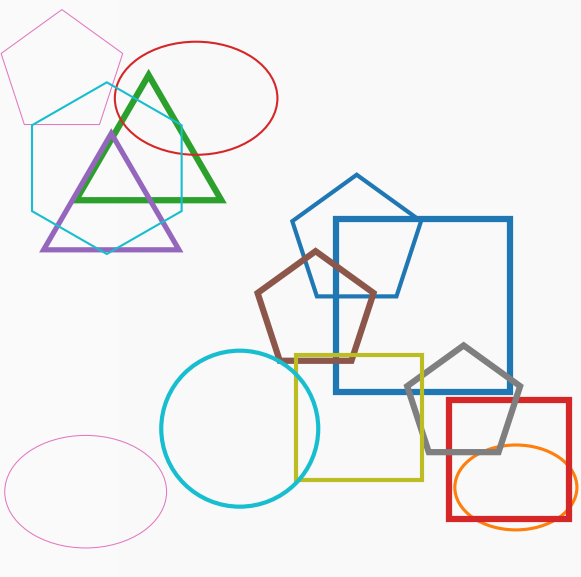[{"shape": "square", "thickness": 3, "radius": 0.75, "center": [0.727, 0.469]}, {"shape": "pentagon", "thickness": 2, "radius": 0.58, "center": [0.614, 0.58]}, {"shape": "oval", "thickness": 1.5, "radius": 0.53, "center": [0.888, 0.155]}, {"shape": "triangle", "thickness": 3, "radius": 0.72, "center": [0.256, 0.725]}, {"shape": "square", "thickness": 3, "radius": 0.52, "center": [0.875, 0.203]}, {"shape": "oval", "thickness": 1, "radius": 0.7, "center": [0.337, 0.829]}, {"shape": "triangle", "thickness": 2.5, "radius": 0.67, "center": [0.191, 0.634]}, {"shape": "pentagon", "thickness": 3, "radius": 0.52, "center": [0.543, 0.459]}, {"shape": "oval", "thickness": 0.5, "radius": 0.7, "center": [0.147, 0.148]}, {"shape": "pentagon", "thickness": 0.5, "radius": 0.55, "center": [0.107, 0.873]}, {"shape": "pentagon", "thickness": 3, "radius": 0.51, "center": [0.798, 0.299]}, {"shape": "square", "thickness": 2, "radius": 0.54, "center": [0.617, 0.276]}, {"shape": "circle", "thickness": 2, "radius": 0.68, "center": [0.412, 0.257]}, {"shape": "hexagon", "thickness": 1, "radius": 0.74, "center": [0.184, 0.708]}]